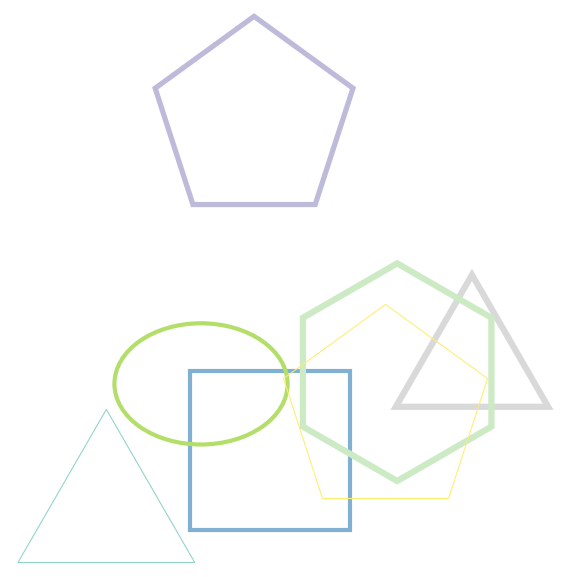[{"shape": "triangle", "thickness": 0.5, "radius": 0.88, "center": [0.184, 0.113]}, {"shape": "pentagon", "thickness": 2.5, "radius": 0.9, "center": [0.44, 0.791]}, {"shape": "square", "thickness": 2, "radius": 0.69, "center": [0.467, 0.219]}, {"shape": "oval", "thickness": 2, "radius": 0.75, "center": [0.348, 0.334]}, {"shape": "triangle", "thickness": 3, "radius": 0.76, "center": [0.817, 0.371]}, {"shape": "hexagon", "thickness": 3, "radius": 0.94, "center": [0.688, 0.355]}, {"shape": "pentagon", "thickness": 0.5, "radius": 0.93, "center": [0.668, 0.286]}]